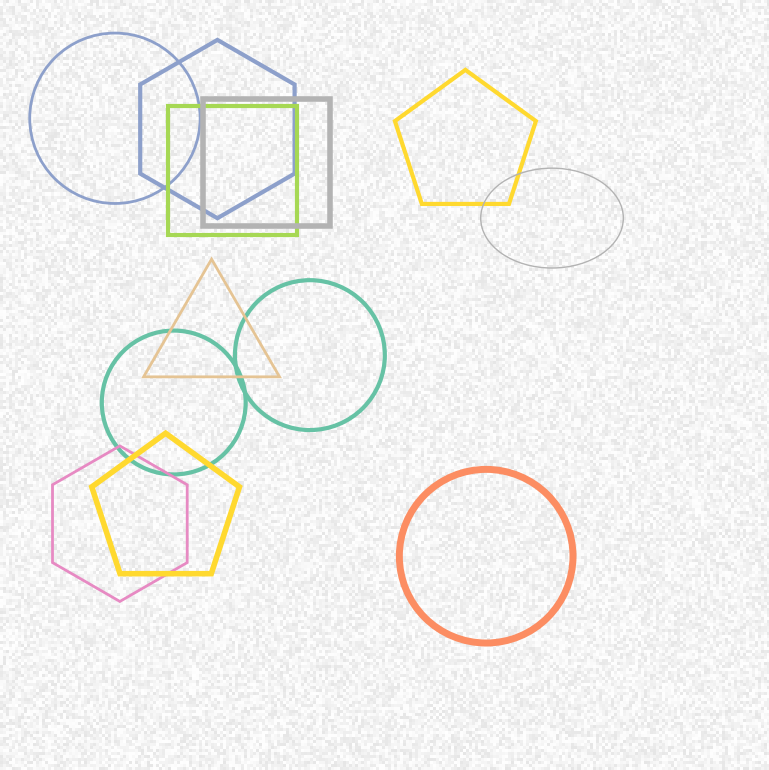[{"shape": "circle", "thickness": 1.5, "radius": 0.47, "center": [0.226, 0.477]}, {"shape": "circle", "thickness": 1.5, "radius": 0.49, "center": [0.402, 0.539]}, {"shape": "circle", "thickness": 2.5, "radius": 0.56, "center": [0.631, 0.278]}, {"shape": "hexagon", "thickness": 1.5, "radius": 0.58, "center": [0.282, 0.832]}, {"shape": "circle", "thickness": 1, "radius": 0.55, "center": [0.149, 0.846]}, {"shape": "hexagon", "thickness": 1, "radius": 0.51, "center": [0.156, 0.32]}, {"shape": "square", "thickness": 1.5, "radius": 0.42, "center": [0.302, 0.778]}, {"shape": "pentagon", "thickness": 1.5, "radius": 0.48, "center": [0.604, 0.813]}, {"shape": "pentagon", "thickness": 2, "radius": 0.5, "center": [0.215, 0.337]}, {"shape": "triangle", "thickness": 1, "radius": 0.51, "center": [0.275, 0.562]}, {"shape": "square", "thickness": 2, "radius": 0.41, "center": [0.346, 0.789]}, {"shape": "oval", "thickness": 0.5, "radius": 0.46, "center": [0.717, 0.717]}]